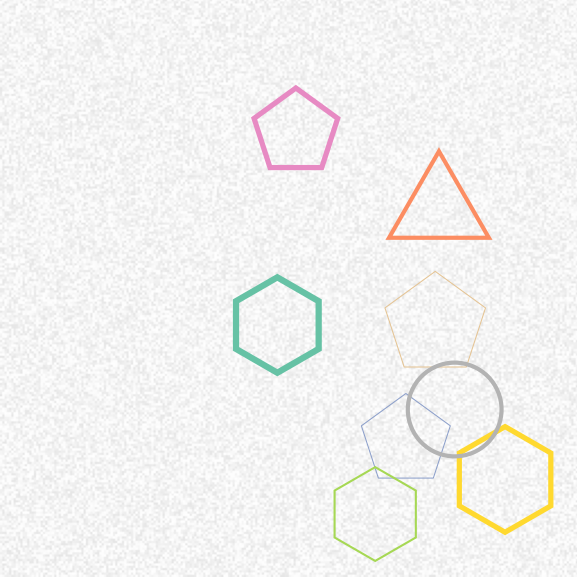[{"shape": "hexagon", "thickness": 3, "radius": 0.41, "center": [0.48, 0.436]}, {"shape": "triangle", "thickness": 2, "radius": 0.5, "center": [0.76, 0.637]}, {"shape": "pentagon", "thickness": 0.5, "radius": 0.4, "center": [0.703, 0.237]}, {"shape": "pentagon", "thickness": 2.5, "radius": 0.38, "center": [0.512, 0.771]}, {"shape": "hexagon", "thickness": 1, "radius": 0.41, "center": [0.65, 0.109]}, {"shape": "hexagon", "thickness": 2.5, "radius": 0.46, "center": [0.875, 0.169]}, {"shape": "pentagon", "thickness": 0.5, "radius": 0.46, "center": [0.754, 0.438]}, {"shape": "circle", "thickness": 2, "radius": 0.41, "center": [0.787, 0.29]}]